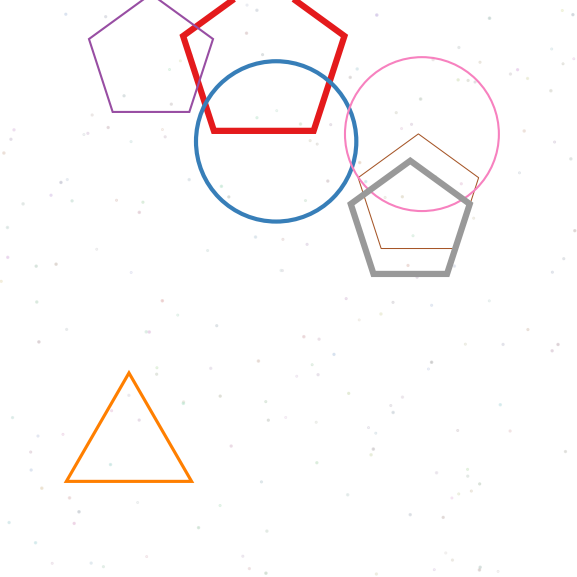[{"shape": "pentagon", "thickness": 3, "radius": 0.73, "center": [0.457, 0.891]}, {"shape": "circle", "thickness": 2, "radius": 0.69, "center": [0.478, 0.754]}, {"shape": "pentagon", "thickness": 1, "radius": 0.56, "center": [0.261, 0.897]}, {"shape": "triangle", "thickness": 1.5, "radius": 0.63, "center": [0.223, 0.228]}, {"shape": "pentagon", "thickness": 0.5, "radius": 0.55, "center": [0.724, 0.658]}, {"shape": "circle", "thickness": 1, "radius": 0.67, "center": [0.731, 0.767]}, {"shape": "pentagon", "thickness": 3, "radius": 0.54, "center": [0.71, 0.612]}]